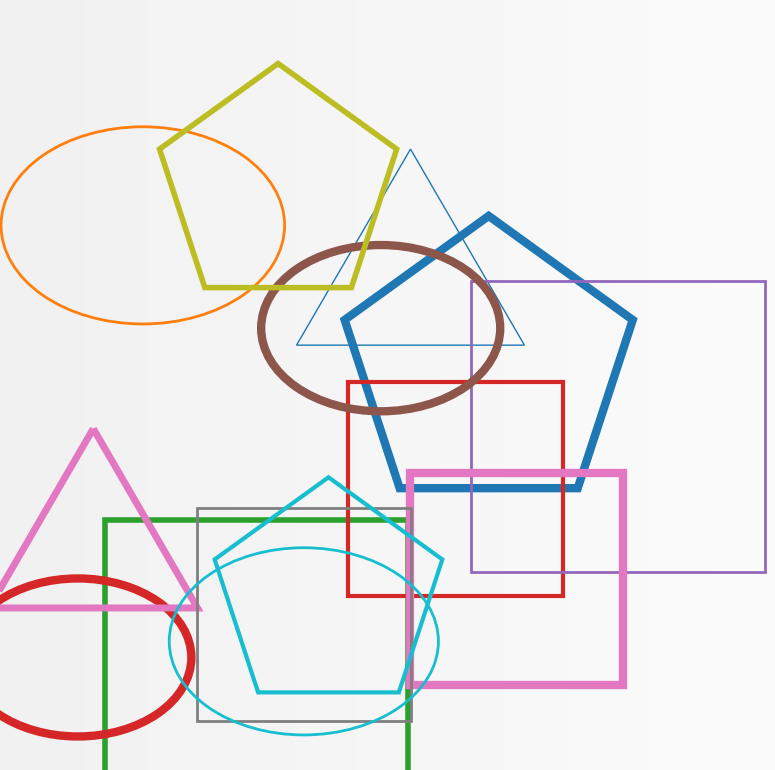[{"shape": "triangle", "thickness": 0.5, "radius": 0.85, "center": [0.53, 0.637]}, {"shape": "pentagon", "thickness": 3, "radius": 0.98, "center": [0.631, 0.524]}, {"shape": "oval", "thickness": 1, "radius": 0.91, "center": [0.184, 0.707]}, {"shape": "square", "thickness": 2, "radius": 0.98, "center": [0.331, 0.13]}, {"shape": "oval", "thickness": 3, "radius": 0.73, "center": [0.1, 0.146]}, {"shape": "square", "thickness": 1.5, "radius": 0.69, "center": [0.588, 0.365]}, {"shape": "square", "thickness": 1, "radius": 0.95, "center": [0.797, 0.446]}, {"shape": "oval", "thickness": 3, "radius": 0.77, "center": [0.491, 0.574]}, {"shape": "triangle", "thickness": 2.5, "radius": 0.78, "center": [0.12, 0.288]}, {"shape": "square", "thickness": 3, "radius": 0.69, "center": [0.666, 0.248]}, {"shape": "square", "thickness": 1, "radius": 0.69, "center": [0.392, 0.202]}, {"shape": "pentagon", "thickness": 2, "radius": 0.8, "center": [0.359, 0.757]}, {"shape": "pentagon", "thickness": 1.5, "radius": 0.77, "center": [0.424, 0.226]}, {"shape": "oval", "thickness": 1, "radius": 0.87, "center": [0.392, 0.167]}]